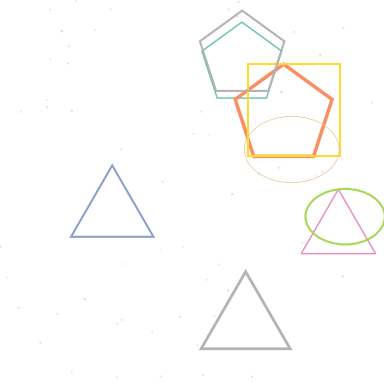[{"shape": "pentagon", "thickness": 1, "radius": 0.54, "center": [0.628, 0.834]}, {"shape": "pentagon", "thickness": 2.5, "radius": 0.66, "center": [0.737, 0.701]}, {"shape": "triangle", "thickness": 1.5, "radius": 0.62, "center": [0.292, 0.447]}, {"shape": "triangle", "thickness": 1, "radius": 0.56, "center": [0.879, 0.397]}, {"shape": "oval", "thickness": 1.5, "radius": 0.52, "center": [0.896, 0.437]}, {"shape": "square", "thickness": 1.5, "radius": 0.59, "center": [0.764, 0.714]}, {"shape": "oval", "thickness": 0.5, "radius": 0.62, "center": [0.758, 0.612]}, {"shape": "pentagon", "thickness": 1.5, "radius": 0.58, "center": [0.629, 0.857]}, {"shape": "triangle", "thickness": 2, "radius": 0.67, "center": [0.638, 0.161]}]